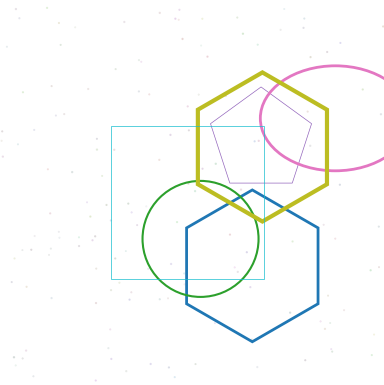[{"shape": "hexagon", "thickness": 2, "radius": 0.99, "center": [0.655, 0.309]}, {"shape": "circle", "thickness": 1.5, "radius": 0.75, "center": [0.521, 0.379]}, {"shape": "pentagon", "thickness": 0.5, "radius": 0.69, "center": [0.678, 0.636]}, {"shape": "oval", "thickness": 2, "radius": 0.97, "center": [0.871, 0.693]}, {"shape": "hexagon", "thickness": 3, "radius": 0.97, "center": [0.682, 0.618]}, {"shape": "square", "thickness": 0.5, "radius": 1.0, "center": [0.487, 0.474]}]